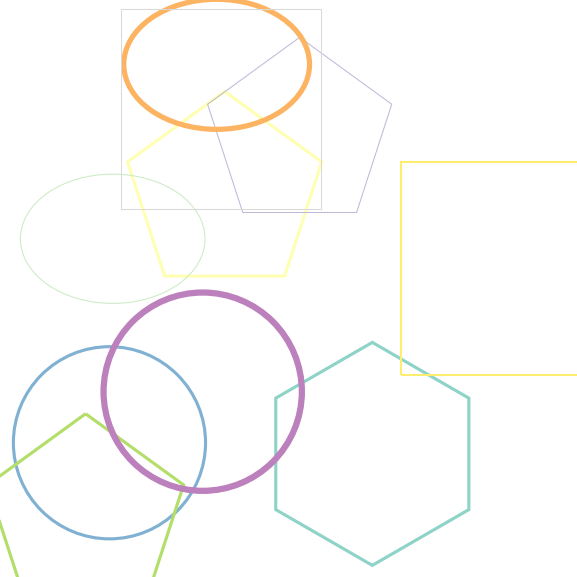[{"shape": "hexagon", "thickness": 1.5, "radius": 0.97, "center": [0.645, 0.213]}, {"shape": "pentagon", "thickness": 1.5, "radius": 0.88, "center": [0.389, 0.664]}, {"shape": "pentagon", "thickness": 0.5, "radius": 0.84, "center": [0.519, 0.767]}, {"shape": "circle", "thickness": 1.5, "radius": 0.83, "center": [0.19, 0.232]}, {"shape": "oval", "thickness": 2.5, "radius": 0.8, "center": [0.375, 0.888]}, {"shape": "pentagon", "thickness": 1.5, "radius": 0.89, "center": [0.148, 0.104]}, {"shape": "square", "thickness": 0.5, "radius": 0.86, "center": [0.383, 0.81]}, {"shape": "circle", "thickness": 3, "radius": 0.86, "center": [0.351, 0.321]}, {"shape": "oval", "thickness": 0.5, "radius": 0.8, "center": [0.195, 0.586]}, {"shape": "square", "thickness": 1, "radius": 0.92, "center": [0.878, 0.534]}]